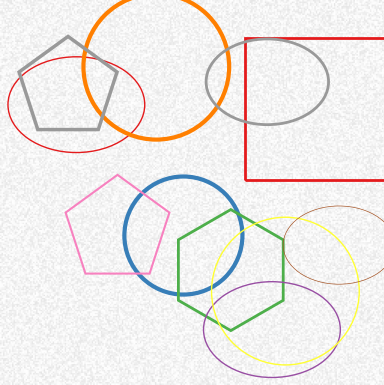[{"shape": "square", "thickness": 2, "radius": 0.92, "center": [0.822, 0.716]}, {"shape": "oval", "thickness": 1, "radius": 0.89, "center": [0.198, 0.728]}, {"shape": "circle", "thickness": 3, "radius": 0.77, "center": [0.476, 0.388]}, {"shape": "hexagon", "thickness": 2, "radius": 0.79, "center": [0.599, 0.299]}, {"shape": "oval", "thickness": 1, "radius": 0.89, "center": [0.706, 0.144]}, {"shape": "circle", "thickness": 3, "radius": 0.95, "center": [0.406, 0.827]}, {"shape": "circle", "thickness": 1, "radius": 0.96, "center": [0.741, 0.244]}, {"shape": "oval", "thickness": 0.5, "radius": 0.73, "center": [0.881, 0.363]}, {"shape": "pentagon", "thickness": 1.5, "radius": 0.71, "center": [0.305, 0.404]}, {"shape": "oval", "thickness": 2, "radius": 0.8, "center": [0.694, 0.788]}, {"shape": "pentagon", "thickness": 2.5, "radius": 0.67, "center": [0.177, 0.772]}]